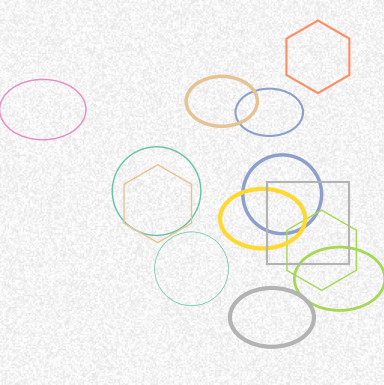[{"shape": "circle", "thickness": 0.5, "radius": 0.48, "center": [0.498, 0.302]}, {"shape": "circle", "thickness": 1, "radius": 0.58, "center": [0.407, 0.504]}, {"shape": "hexagon", "thickness": 1.5, "radius": 0.47, "center": [0.826, 0.852]}, {"shape": "oval", "thickness": 1.5, "radius": 0.44, "center": [0.699, 0.708]}, {"shape": "circle", "thickness": 2.5, "radius": 0.51, "center": [0.733, 0.495]}, {"shape": "oval", "thickness": 1, "radius": 0.56, "center": [0.111, 0.715]}, {"shape": "hexagon", "thickness": 1, "radius": 0.52, "center": [0.835, 0.35]}, {"shape": "oval", "thickness": 2, "radius": 0.59, "center": [0.882, 0.276]}, {"shape": "oval", "thickness": 3, "radius": 0.55, "center": [0.682, 0.432]}, {"shape": "oval", "thickness": 2.5, "radius": 0.46, "center": [0.576, 0.737]}, {"shape": "hexagon", "thickness": 1, "radius": 0.51, "center": [0.41, 0.471]}, {"shape": "oval", "thickness": 3, "radius": 0.55, "center": [0.706, 0.176]}, {"shape": "square", "thickness": 1.5, "radius": 0.53, "center": [0.8, 0.42]}]